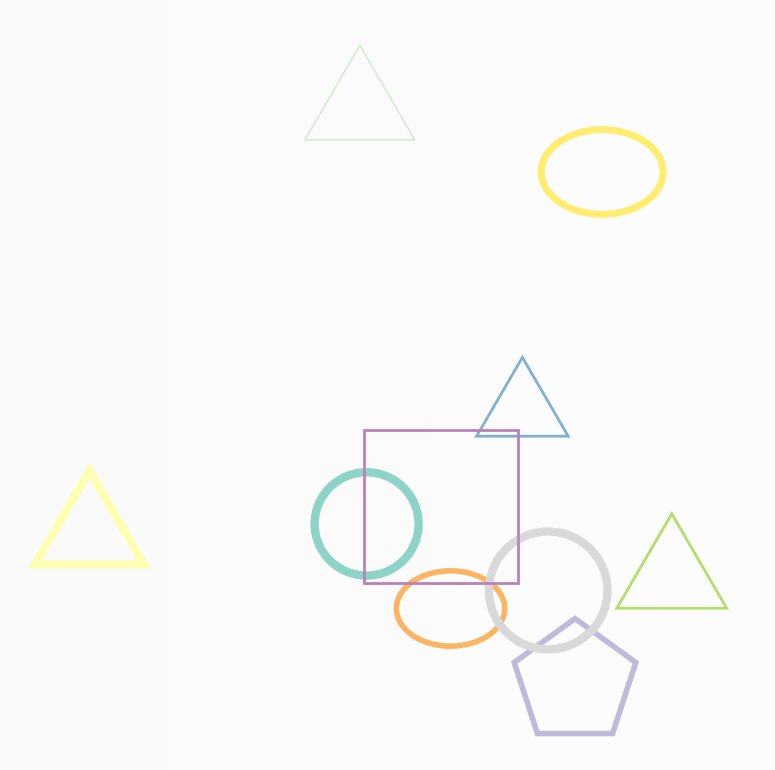[{"shape": "circle", "thickness": 3, "radius": 0.34, "center": [0.473, 0.32]}, {"shape": "triangle", "thickness": 3, "radius": 0.41, "center": [0.115, 0.307]}, {"shape": "pentagon", "thickness": 2, "radius": 0.41, "center": [0.742, 0.114]}, {"shape": "triangle", "thickness": 1, "radius": 0.34, "center": [0.674, 0.468]}, {"shape": "oval", "thickness": 2, "radius": 0.35, "center": [0.581, 0.21]}, {"shape": "triangle", "thickness": 1, "radius": 0.41, "center": [0.867, 0.251]}, {"shape": "circle", "thickness": 3, "radius": 0.38, "center": [0.707, 0.233]}, {"shape": "square", "thickness": 1, "radius": 0.49, "center": [0.569, 0.342]}, {"shape": "triangle", "thickness": 0.5, "radius": 0.41, "center": [0.464, 0.859]}, {"shape": "oval", "thickness": 2.5, "radius": 0.39, "center": [0.777, 0.777]}]